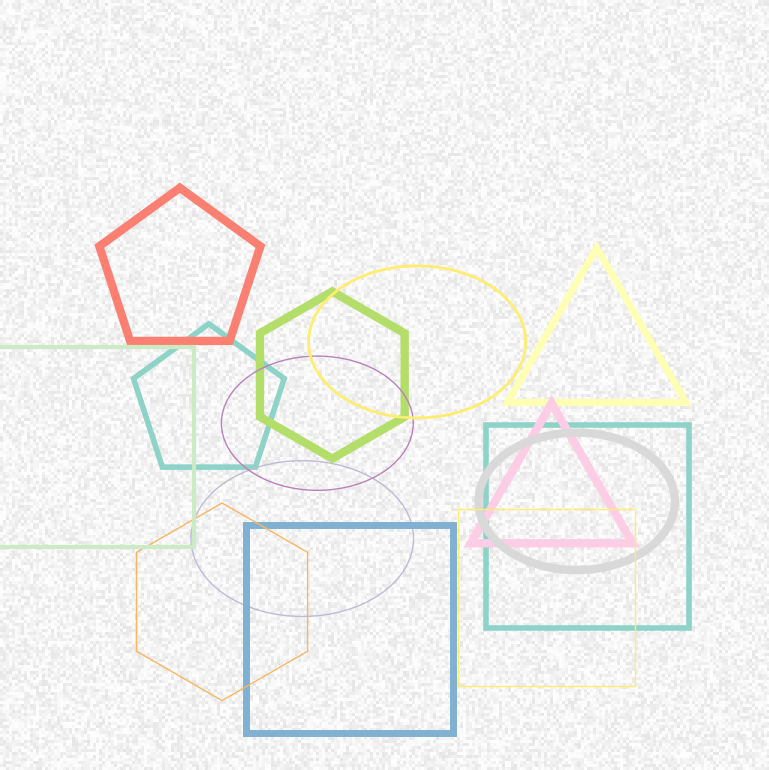[{"shape": "square", "thickness": 2, "radius": 0.66, "center": [0.763, 0.316]}, {"shape": "pentagon", "thickness": 2, "radius": 0.51, "center": [0.271, 0.477]}, {"shape": "triangle", "thickness": 2.5, "radius": 0.67, "center": [0.775, 0.544]}, {"shape": "oval", "thickness": 0.5, "radius": 0.72, "center": [0.393, 0.301]}, {"shape": "pentagon", "thickness": 3, "radius": 0.55, "center": [0.234, 0.646]}, {"shape": "square", "thickness": 2.5, "radius": 0.67, "center": [0.454, 0.183]}, {"shape": "hexagon", "thickness": 0.5, "radius": 0.64, "center": [0.288, 0.218]}, {"shape": "hexagon", "thickness": 3, "radius": 0.54, "center": [0.432, 0.513]}, {"shape": "triangle", "thickness": 3, "radius": 0.61, "center": [0.716, 0.355]}, {"shape": "oval", "thickness": 3, "radius": 0.64, "center": [0.749, 0.349]}, {"shape": "oval", "thickness": 0.5, "radius": 0.62, "center": [0.412, 0.45]}, {"shape": "square", "thickness": 1.5, "radius": 0.65, "center": [0.123, 0.419]}, {"shape": "square", "thickness": 0.5, "radius": 0.57, "center": [0.71, 0.225]}, {"shape": "oval", "thickness": 1, "radius": 0.71, "center": [0.542, 0.556]}]